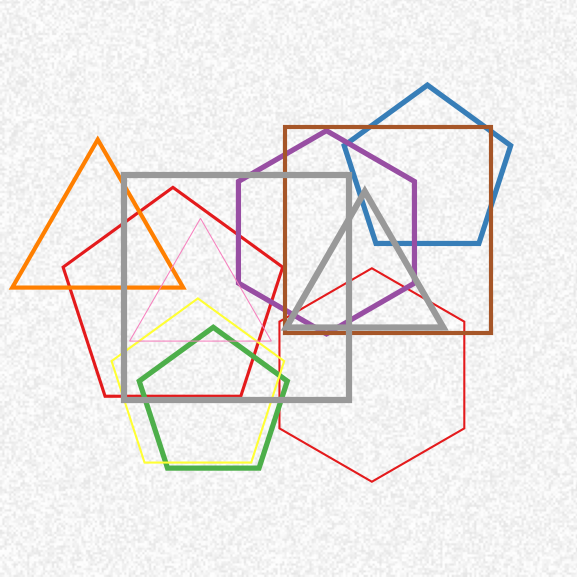[{"shape": "pentagon", "thickness": 1.5, "radius": 1.0, "center": [0.299, 0.475]}, {"shape": "hexagon", "thickness": 1, "radius": 0.92, "center": [0.644, 0.35]}, {"shape": "pentagon", "thickness": 2.5, "radius": 0.76, "center": [0.74, 0.7]}, {"shape": "pentagon", "thickness": 2.5, "radius": 0.67, "center": [0.369, 0.298]}, {"shape": "hexagon", "thickness": 2.5, "radius": 0.88, "center": [0.565, 0.597]}, {"shape": "triangle", "thickness": 2, "radius": 0.85, "center": [0.169, 0.587]}, {"shape": "pentagon", "thickness": 1, "radius": 0.79, "center": [0.343, 0.325]}, {"shape": "square", "thickness": 2, "radius": 0.89, "center": [0.672, 0.601]}, {"shape": "triangle", "thickness": 0.5, "radius": 0.71, "center": [0.347, 0.479]}, {"shape": "triangle", "thickness": 3, "radius": 0.79, "center": [0.632, 0.511]}, {"shape": "square", "thickness": 3, "radius": 0.98, "center": [0.409, 0.502]}]